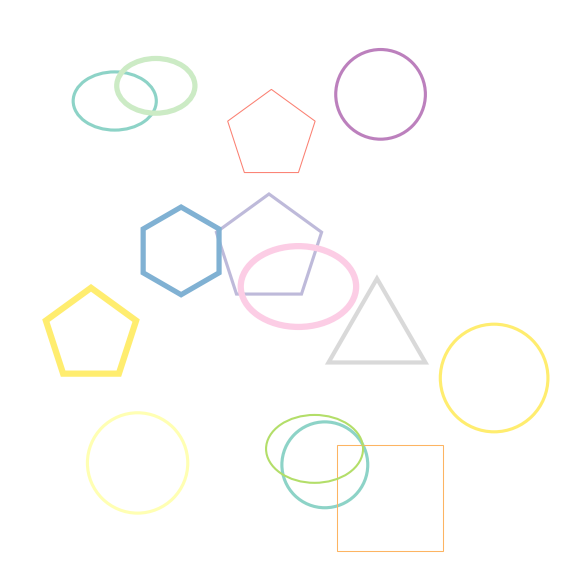[{"shape": "circle", "thickness": 1.5, "radius": 0.37, "center": [0.562, 0.194]}, {"shape": "oval", "thickness": 1.5, "radius": 0.36, "center": [0.199, 0.824]}, {"shape": "circle", "thickness": 1.5, "radius": 0.43, "center": [0.238, 0.197]}, {"shape": "pentagon", "thickness": 1.5, "radius": 0.48, "center": [0.466, 0.567]}, {"shape": "pentagon", "thickness": 0.5, "radius": 0.4, "center": [0.47, 0.765]}, {"shape": "hexagon", "thickness": 2.5, "radius": 0.38, "center": [0.314, 0.565]}, {"shape": "square", "thickness": 0.5, "radius": 0.46, "center": [0.676, 0.136]}, {"shape": "oval", "thickness": 1, "radius": 0.42, "center": [0.545, 0.222]}, {"shape": "oval", "thickness": 3, "radius": 0.5, "center": [0.517, 0.503]}, {"shape": "triangle", "thickness": 2, "radius": 0.48, "center": [0.653, 0.42]}, {"shape": "circle", "thickness": 1.5, "radius": 0.39, "center": [0.659, 0.836]}, {"shape": "oval", "thickness": 2.5, "radius": 0.34, "center": [0.27, 0.851]}, {"shape": "pentagon", "thickness": 3, "radius": 0.41, "center": [0.158, 0.419]}, {"shape": "circle", "thickness": 1.5, "radius": 0.47, "center": [0.856, 0.345]}]